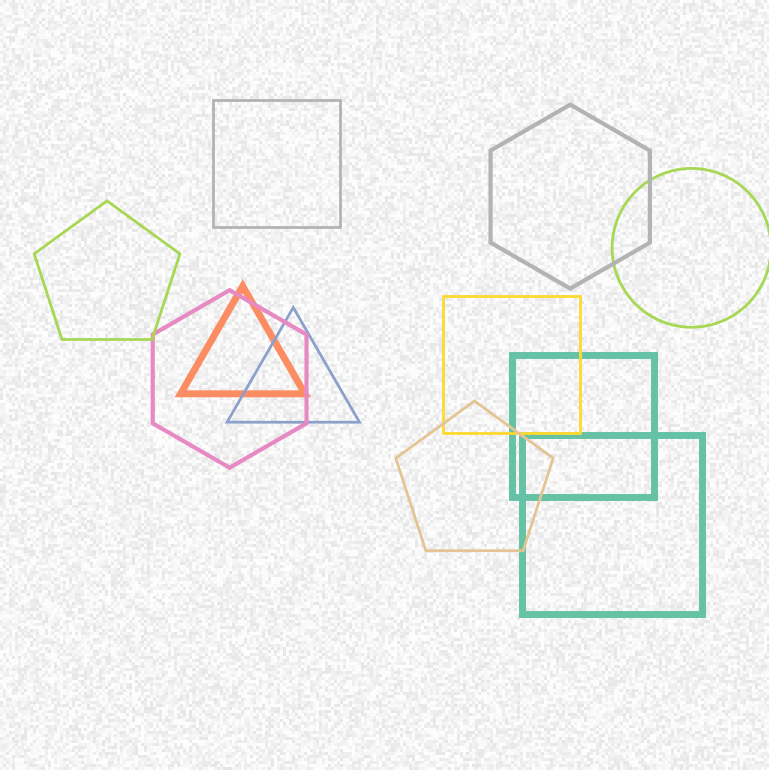[{"shape": "square", "thickness": 2.5, "radius": 0.58, "center": [0.795, 0.319]}, {"shape": "square", "thickness": 2.5, "radius": 0.46, "center": [0.757, 0.447]}, {"shape": "triangle", "thickness": 2.5, "radius": 0.47, "center": [0.315, 0.535]}, {"shape": "triangle", "thickness": 1, "radius": 0.5, "center": [0.381, 0.501]}, {"shape": "hexagon", "thickness": 1.5, "radius": 0.58, "center": [0.298, 0.508]}, {"shape": "pentagon", "thickness": 1, "radius": 0.5, "center": [0.139, 0.64]}, {"shape": "circle", "thickness": 1, "radius": 0.52, "center": [0.898, 0.678]}, {"shape": "square", "thickness": 1, "radius": 0.44, "center": [0.664, 0.527]}, {"shape": "pentagon", "thickness": 1, "radius": 0.54, "center": [0.616, 0.372]}, {"shape": "square", "thickness": 1, "radius": 0.41, "center": [0.359, 0.787]}, {"shape": "hexagon", "thickness": 1.5, "radius": 0.6, "center": [0.741, 0.745]}]